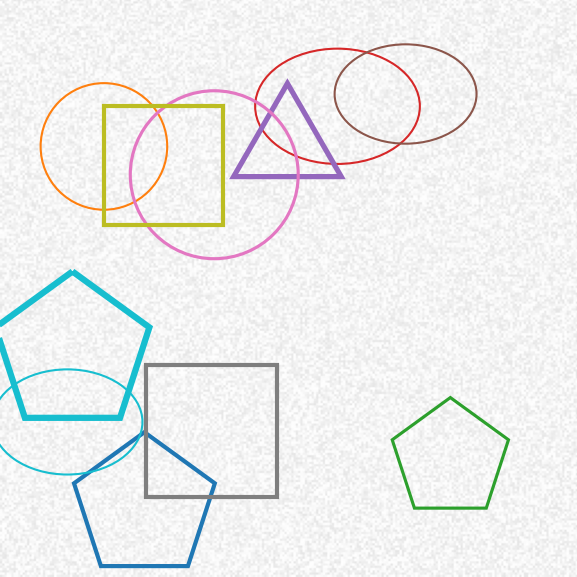[{"shape": "pentagon", "thickness": 2, "radius": 0.64, "center": [0.25, 0.123]}, {"shape": "circle", "thickness": 1, "radius": 0.55, "center": [0.18, 0.746]}, {"shape": "pentagon", "thickness": 1.5, "radius": 0.53, "center": [0.78, 0.205]}, {"shape": "oval", "thickness": 1, "radius": 0.71, "center": [0.584, 0.815]}, {"shape": "triangle", "thickness": 2.5, "radius": 0.54, "center": [0.498, 0.747]}, {"shape": "oval", "thickness": 1, "radius": 0.61, "center": [0.702, 0.836]}, {"shape": "circle", "thickness": 1.5, "radius": 0.73, "center": [0.371, 0.697]}, {"shape": "square", "thickness": 2, "radius": 0.57, "center": [0.366, 0.253]}, {"shape": "square", "thickness": 2, "radius": 0.52, "center": [0.282, 0.713]}, {"shape": "oval", "thickness": 1, "radius": 0.65, "center": [0.117, 0.268]}, {"shape": "pentagon", "thickness": 3, "radius": 0.7, "center": [0.125, 0.389]}]